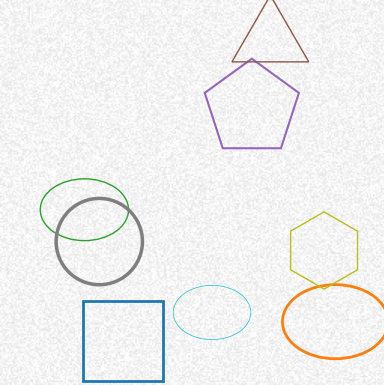[{"shape": "square", "thickness": 2, "radius": 0.52, "center": [0.32, 0.115]}, {"shape": "oval", "thickness": 2, "radius": 0.69, "center": [0.871, 0.164]}, {"shape": "oval", "thickness": 1, "radius": 0.57, "center": [0.219, 0.455]}, {"shape": "pentagon", "thickness": 1.5, "radius": 0.64, "center": [0.654, 0.719]}, {"shape": "triangle", "thickness": 1, "radius": 0.58, "center": [0.702, 0.897]}, {"shape": "circle", "thickness": 2.5, "radius": 0.56, "center": [0.258, 0.373]}, {"shape": "hexagon", "thickness": 1, "radius": 0.5, "center": [0.842, 0.349]}, {"shape": "oval", "thickness": 0.5, "radius": 0.5, "center": [0.551, 0.188]}]